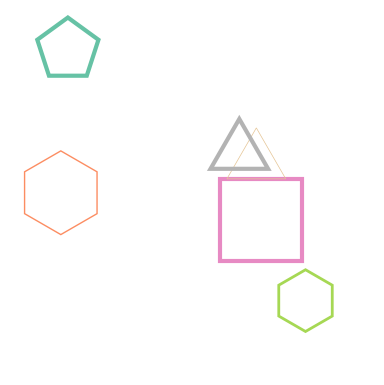[{"shape": "pentagon", "thickness": 3, "radius": 0.42, "center": [0.176, 0.871]}, {"shape": "hexagon", "thickness": 1, "radius": 0.54, "center": [0.158, 0.499]}, {"shape": "square", "thickness": 3, "radius": 0.53, "center": [0.677, 0.43]}, {"shape": "hexagon", "thickness": 2, "radius": 0.4, "center": [0.794, 0.219]}, {"shape": "triangle", "thickness": 0.5, "radius": 0.44, "center": [0.666, 0.58]}, {"shape": "triangle", "thickness": 3, "radius": 0.43, "center": [0.622, 0.605]}]